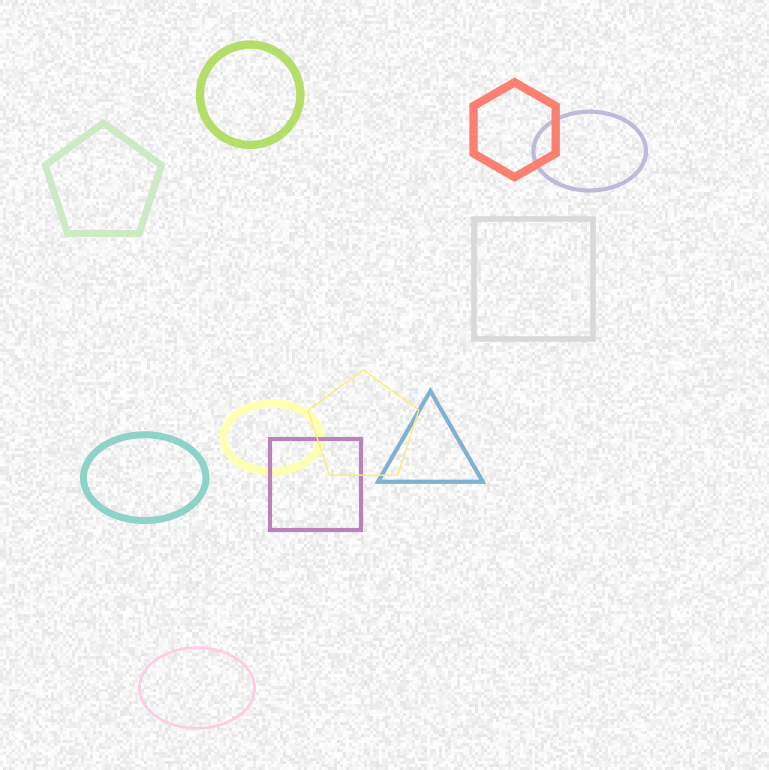[{"shape": "oval", "thickness": 2.5, "radius": 0.4, "center": [0.188, 0.38]}, {"shape": "oval", "thickness": 3, "radius": 0.32, "center": [0.353, 0.432]}, {"shape": "oval", "thickness": 1.5, "radius": 0.37, "center": [0.766, 0.804]}, {"shape": "hexagon", "thickness": 3, "radius": 0.31, "center": [0.668, 0.832]}, {"shape": "triangle", "thickness": 1.5, "radius": 0.39, "center": [0.559, 0.414]}, {"shape": "circle", "thickness": 3, "radius": 0.33, "center": [0.325, 0.877]}, {"shape": "oval", "thickness": 1, "radius": 0.37, "center": [0.256, 0.107]}, {"shape": "square", "thickness": 2, "radius": 0.39, "center": [0.693, 0.638]}, {"shape": "square", "thickness": 1.5, "radius": 0.29, "center": [0.409, 0.371]}, {"shape": "pentagon", "thickness": 2.5, "radius": 0.4, "center": [0.134, 0.761]}, {"shape": "pentagon", "thickness": 0.5, "radius": 0.38, "center": [0.472, 0.444]}]